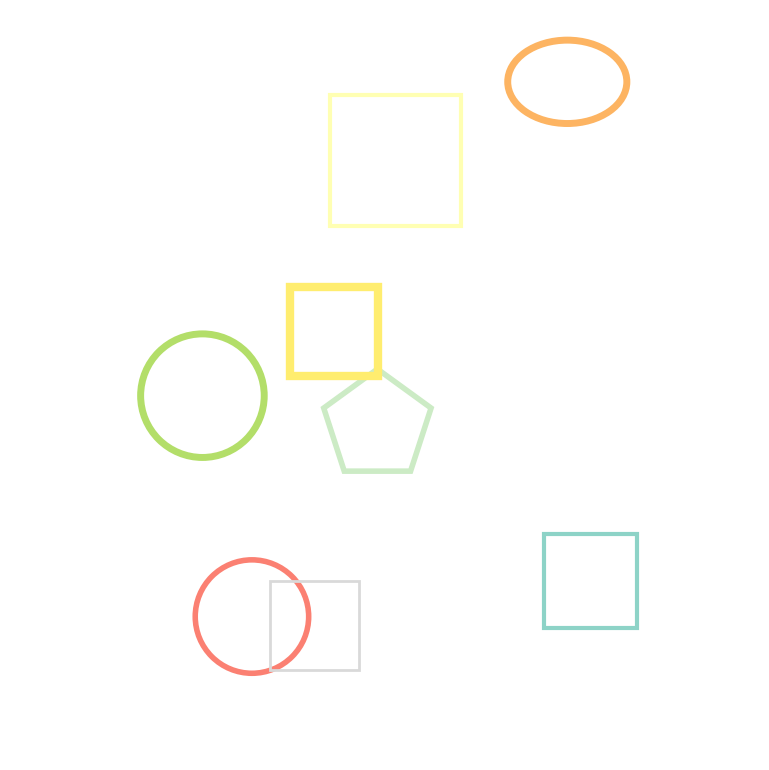[{"shape": "square", "thickness": 1.5, "radius": 0.3, "center": [0.767, 0.245]}, {"shape": "square", "thickness": 1.5, "radius": 0.43, "center": [0.514, 0.791]}, {"shape": "circle", "thickness": 2, "radius": 0.37, "center": [0.327, 0.199]}, {"shape": "oval", "thickness": 2.5, "radius": 0.39, "center": [0.737, 0.894]}, {"shape": "circle", "thickness": 2.5, "radius": 0.4, "center": [0.263, 0.486]}, {"shape": "square", "thickness": 1, "radius": 0.29, "center": [0.409, 0.187]}, {"shape": "pentagon", "thickness": 2, "radius": 0.37, "center": [0.49, 0.447]}, {"shape": "square", "thickness": 3, "radius": 0.29, "center": [0.434, 0.57]}]